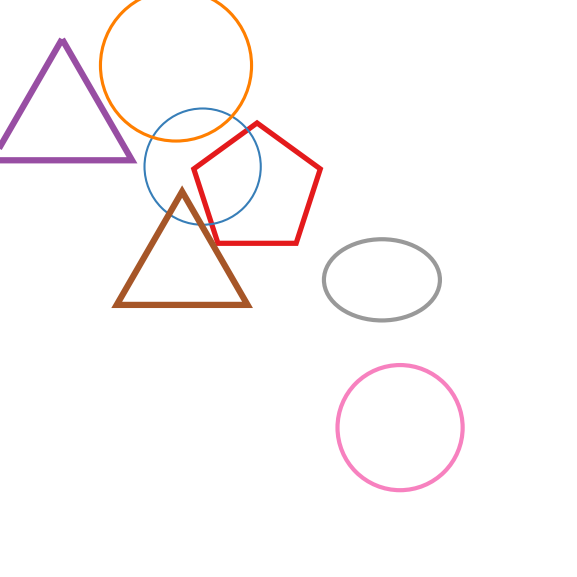[{"shape": "pentagon", "thickness": 2.5, "radius": 0.58, "center": [0.445, 0.671]}, {"shape": "circle", "thickness": 1, "radius": 0.5, "center": [0.351, 0.711]}, {"shape": "triangle", "thickness": 3, "radius": 0.7, "center": [0.108, 0.792]}, {"shape": "circle", "thickness": 1.5, "radius": 0.65, "center": [0.305, 0.886]}, {"shape": "triangle", "thickness": 3, "radius": 0.65, "center": [0.315, 0.537]}, {"shape": "circle", "thickness": 2, "radius": 0.54, "center": [0.693, 0.259]}, {"shape": "oval", "thickness": 2, "radius": 0.5, "center": [0.661, 0.515]}]